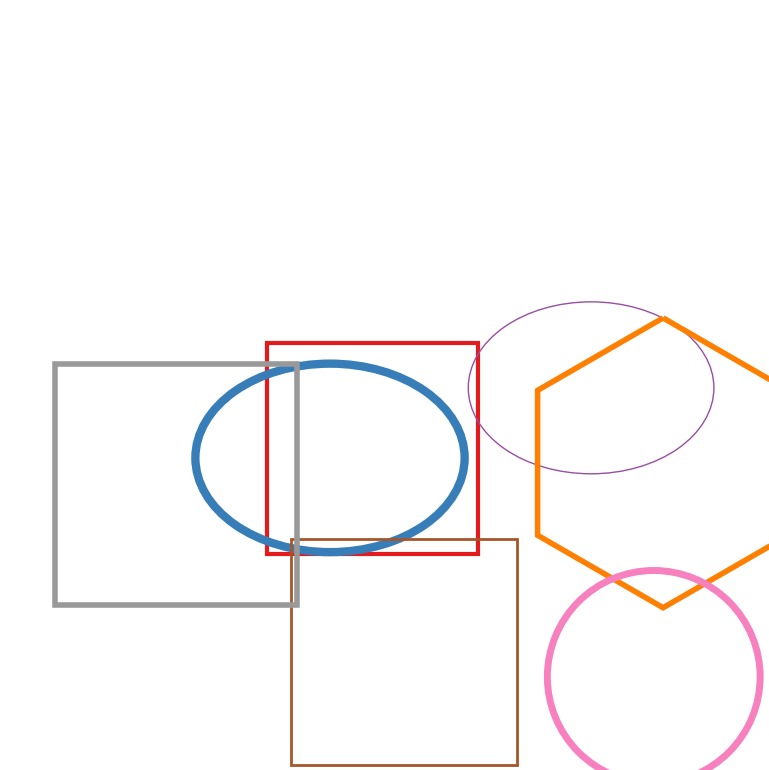[{"shape": "square", "thickness": 1.5, "radius": 0.69, "center": [0.484, 0.418]}, {"shape": "oval", "thickness": 3, "radius": 0.87, "center": [0.429, 0.405]}, {"shape": "oval", "thickness": 0.5, "radius": 0.8, "center": [0.768, 0.496]}, {"shape": "hexagon", "thickness": 2, "radius": 0.94, "center": [0.861, 0.399]}, {"shape": "square", "thickness": 1, "radius": 0.73, "center": [0.524, 0.153]}, {"shape": "circle", "thickness": 2.5, "radius": 0.69, "center": [0.849, 0.121]}, {"shape": "square", "thickness": 2, "radius": 0.79, "center": [0.228, 0.371]}]